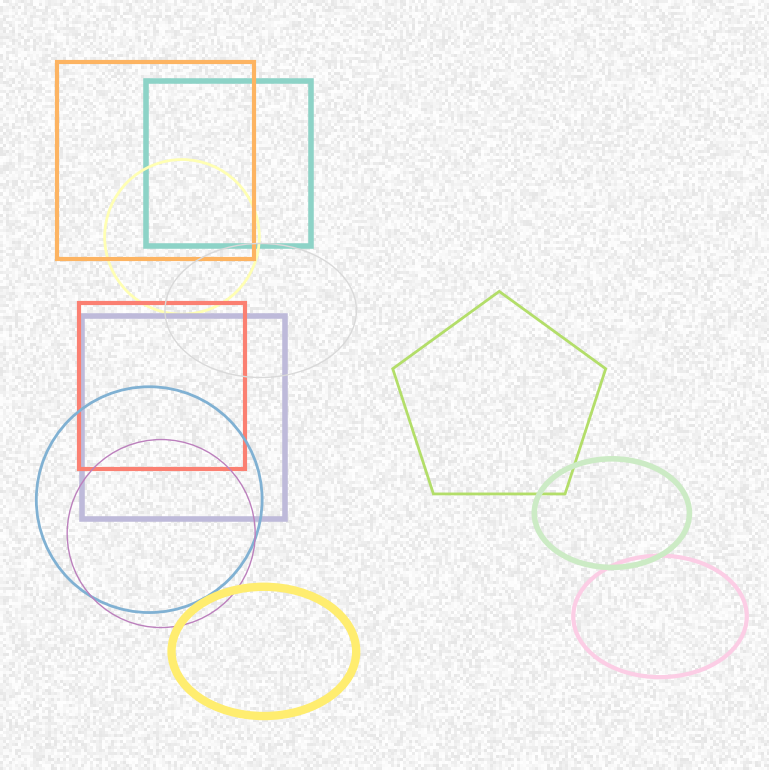[{"shape": "square", "thickness": 2, "radius": 0.53, "center": [0.296, 0.788]}, {"shape": "circle", "thickness": 1, "radius": 0.5, "center": [0.236, 0.692]}, {"shape": "square", "thickness": 2, "radius": 0.66, "center": [0.238, 0.458]}, {"shape": "square", "thickness": 1.5, "radius": 0.54, "center": [0.211, 0.498]}, {"shape": "circle", "thickness": 1, "radius": 0.73, "center": [0.194, 0.351]}, {"shape": "square", "thickness": 1.5, "radius": 0.64, "center": [0.202, 0.792]}, {"shape": "pentagon", "thickness": 1, "radius": 0.73, "center": [0.648, 0.476]}, {"shape": "oval", "thickness": 1.5, "radius": 0.56, "center": [0.857, 0.199]}, {"shape": "oval", "thickness": 0.5, "radius": 0.62, "center": [0.339, 0.597]}, {"shape": "circle", "thickness": 0.5, "radius": 0.61, "center": [0.209, 0.307]}, {"shape": "oval", "thickness": 2, "radius": 0.5, "center": [0.795, 0.334]}, {"shape": "oval", "thickness": 3, "radius": 0.6, "center": [0.343, 0.154]}]